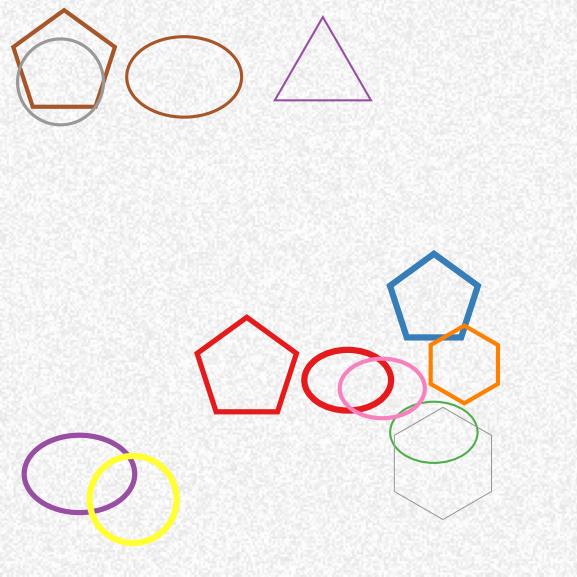[{"shape": "pentagon", "thickness": 2.5, "radius": 0.45, "center": [0.427, 0.359]}, {"shape": "oval", "thickness": 3, "radius": 0.38, "center": [0.602, 0.341]}, {"shape": "pentagon", "thickness": 3, "radius": 0.4, "center": [0.751, 0.48]}, {"shape": "oval", "thickness": 1, "radius": 0.38, "center": [0.751, 0.251]}, {"shape": "oval", "thickness": 2.5, "radius": 0.48, "center": [0.138, 0.179]}, {"shape": "triangle", "thickness": 1, "radius": 0.48, "center": [0.559, 0.873]}, {"shape": "hexagon", "thickness": 2, "radius": 0.34, "center": [0.804, 0.368]}, {"shape": "circle", "thickness": 3, "radius": 0.38, "center": [0.23, 0.134]}, {"shape": "pentagon", "thickness": 2, "radius": 0.46, "center": [0.111, 0.889]}, {"shape": "oval", "thickness": 1.5, "radius": 0.5, "center": [0.319, 0.866]}, {"shape": "oval", "thickness": 2, "radius": 0.37, "center": [0.662, 0.326]}, {"shape": "circle", "thickness": 1.5, "radius": 0.37, "center": [0.105, 0.857]}, {"shape": "hexagon", "thickness": 0.5, "radius": 0.49, "center": [0.767, 0.197]}]